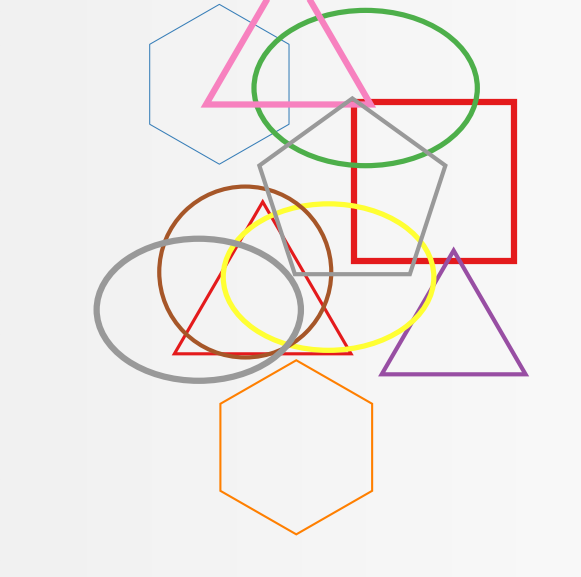[{"shape": "square", "thickness": 3, "radius": 0.69, "center": [0.747, 0.685]}, {"shape": "triangle", "thickness": 1.5, "radius": 0.88, "center": [0.452, 0.474]}, {"shape": "hexagon", "thickness": 0.5, "radius": 0.69, "center": [0.377, 0.853]}, {"shape": "oval", "thickness": 2.5, "radius": 0.96, "center": [0.629, 0.847]}, {"shape": "triangle", "thickness": 2, "radius": 0.71, "center": [0.78, 0.422]}, {"shape": "hexagon", "thickness": 1, "radius": 0.75, "center": [0.51, 0.225]}, {"shape": "oval", "thickness": 2.5, "radius": 0.91, "center": [0.565, 0.519]}, {"shape": "circle", "thickness": 2, "radius": 0.74, "center": [0.422, 0.528]}, {"shape": "triangle", "thickness": 3, "radius": 0.82, "center": [0.496, 0.9]}, {"shape": "pentagon", "thickness": 2, "radius": 0.84, "center": [0.606, 0.66]}, {"shape": "oval", "thickness": 3, "radius": 0.88, "center": [0.342, 0.463]}]